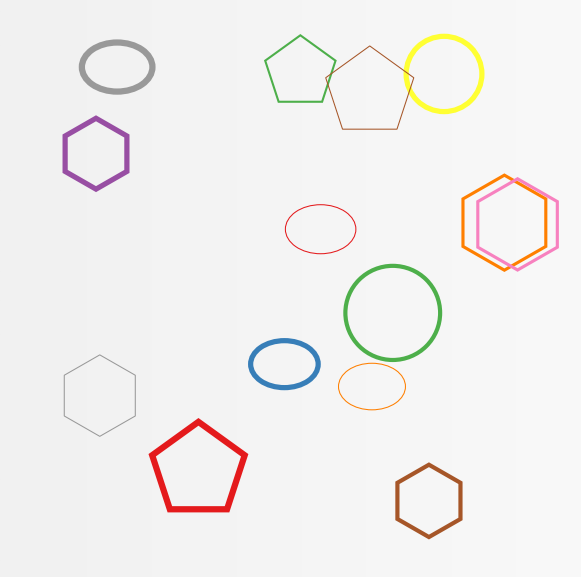[{"shape": "pentagon", "thickness": 3, "radius": 0.42, "center": [0.341, 0.185]}, {"shape": "oval", "thickness": 0.5, "radius": 0.3, "center": [0.552, 0.602]}, {"shape": "oval", "thickness": 2.5, "radius": 0.29, "center": [0.489, 0.369]}, {"shape": "pentagon", "thickness": 1, "radius": 0.32, "center": [0.517, 0.874]}, {"shape": "circle", "thickness": 2, "radius": 0.41, "center": [0.676, 0.457]}, {"shape": "hexagon", "thickness": 2.5, "radius": 0.31, "center": [0.165, 0.733]}, {"shape": "oval", "thickness": 0.5, "radius": 0.29, "center": [0.64, 0.33]}, {"shape": "hexagon", "thickness": 1.5, "radius": 0.41, "center": [0.868, 0.614]}, {"shape": "circle", "thickness": 2.5, "radius": 0.33, "center": [0.764, 0.871]}, {"shape": "hexagon", "thickness": 2, "radius": 0.31, "center": [0.738, 0.132]}, {"shape": "pentagon", "thickness": 0.5, "radius": 0.4, "center": [0.636, 0.84]}, {"shape": "hexagon", "thickness": 1.5, "radius": 0.39, "center": [0.89, 0.611]}, {"shape": "oval", "thickness": 3, "radius": 0.3, "center": [0.202, 0.883]}, {"shape": "hexagon", "thickness": 0.5, "radius": 0.35, "center": [0.172, 0.314]}]